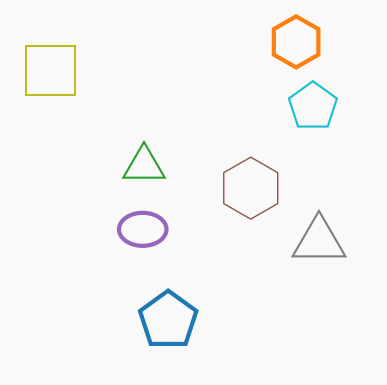[{"shape": "pentagon", "thickness": 3, "radius": 0.38, "center": [0.434, 0.169]}, {"shape": "hexagon", "thickness": 3, "radius": 0.33, "center": [0.764, 0.891]}, {"shape": "triangle", "thickness": 1.5, "radius": 0.31, "center": [0.372, 0.569]}, {"shape": "oval", "thickness": 3, "radius": 0.31, "center": [0.368, 0.404]}, {"shape": "hexagon", "thickness": 1, "radius": 0.4, "center": [0.647, 0.511]}, {"shape": "triangle", "thickness": 1.5, "radius": 0.39, "center": [0.823, 0.374]}, {"shape": "square", "thickness": 1.5, "radius": 0.31, "center": [0.13, 0.817]}, {"shape": "pentagon", "thickness": 1.5, "radius": 0.33, "center": [0.808, 0.724]}]